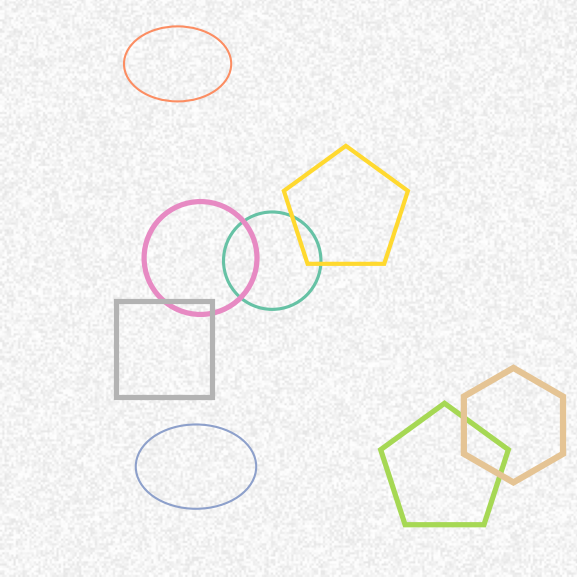[{"shape": "circle", "thickness": 1.5, "radius": 0.42, "center": [0.471, 0.548]}, {"shape": "oval", "thickness": 1, "radius": 0.46, "center": [0.308, 0.889]}, {"shape": "oval", "thickness": 1, "radius": 0.52, "center": [0.339, 0.191]}, {"shape": "circle", "thickness": 2.5, "radius": 0.49, "center": [0.347, 0.552]}, {"shape": "pentagon", "thickness": 2.5, "radius": 0.58, "center": [0.77, 0.185]}, {"shape": "pentagon", "thickness": 2, "radius": 0.56, "center": [0.599, 0.634]}, {"shape": "hexagon", "thickness": 3, "radius": 0.5, "center": [0.889, 0.263]}, {"shape": "square", "thickness": 2.5, "radius": 0.41, "center": [0.284, 0.395]}]